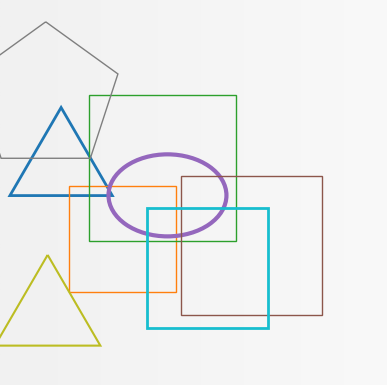[{"shape": "triangle", "thickness": 2, "radius": 0.76, "center": [0.158, 0.568]}, {"shape": "square", "thickness": 1, "radius": 0.69, "center": [0.316, 0.378]}, {"shape": "square", "thickness": 1, "radius": 0.95, "center": [0.418, 0.565]}, {"shape": "oval", "thickness": 3, "radius": 0.76, "center": [0.432, 0.493]}, {"shape": "square", "thickness": 1, "radius": 0.91, "center": [0.65, 0.362]}, {"shape": "pentagon", "thickness": 1, "radius": 0.98, "center": [0.118, 0.747]}, {"shape": "triangle", "thickness": 1.5, "radius": 0.79, "center": [0.123, 0.181]}, {"shape": "square", "thickness": 2, "radius": 0.78, "center": [0.535, 0.303]}]